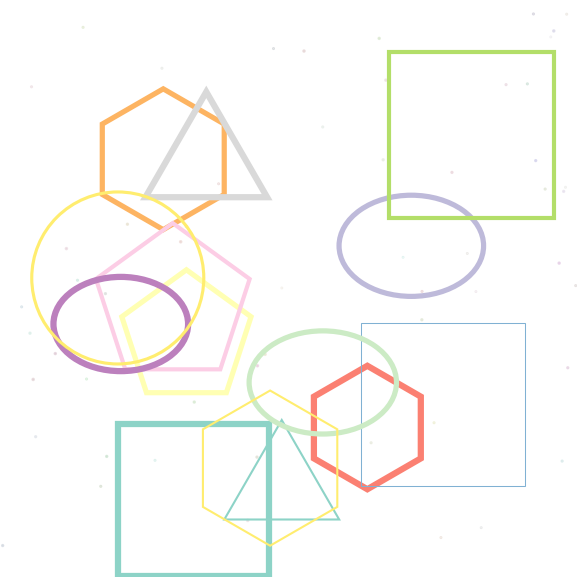[{"shape": "triangle", "thickness": 1, "radius": 0.57, "center": [0.488, 0.157]}, {"shape": "square", "thickness": 3, "radius": 0.65, "center": [0.335, 0.133]}, {"shape": "pentagon", "thickness": 2.5, "radius": 0.59, "center": [0.323, 0.414]}, {"shape": "oval", "thickness": 2.5, "radius": 0.63, "center": [0.712, 0.574]}, {"shape": "hexagon", "thickness": 3, "radius": 0.53, "center": [0.636, 0.259]}, {"shape": "square", "thickness": 0.5, "radius": 0.71, "center": [0.767, 0.299]}, {"shape": "hexagon", "thickness": 2.5, "radius": 0.61, "center": [0.283, 0.723]}, {"shape": "square", "thickness": 2, "radius": 0.72, "center": [0.816, 0.765]}, {"shape": "pentagon", "thickness": 2, "radius": 0.7, "center": [0.299, 0.473]}, {"shape": "triangle", "thickness": 3, "radius": 0.61, "center": [0.357, 0.718]}, {"shape": "oval", "thickness": 3, "radius": 0.58, "center": [0.209, 0.438]}, {"shape": "oval", "thickness": 2.5, "radius": 0.64, "center": [0.559, 0.337]}, {"shape": "hexagon", "thickness": 1, "radius": 0.67, "center": [0.468, 0.189]}, {"shape": "circle", "thickness": 1.5, "radius": 0.74, "center": [0.204, 0.518]}]